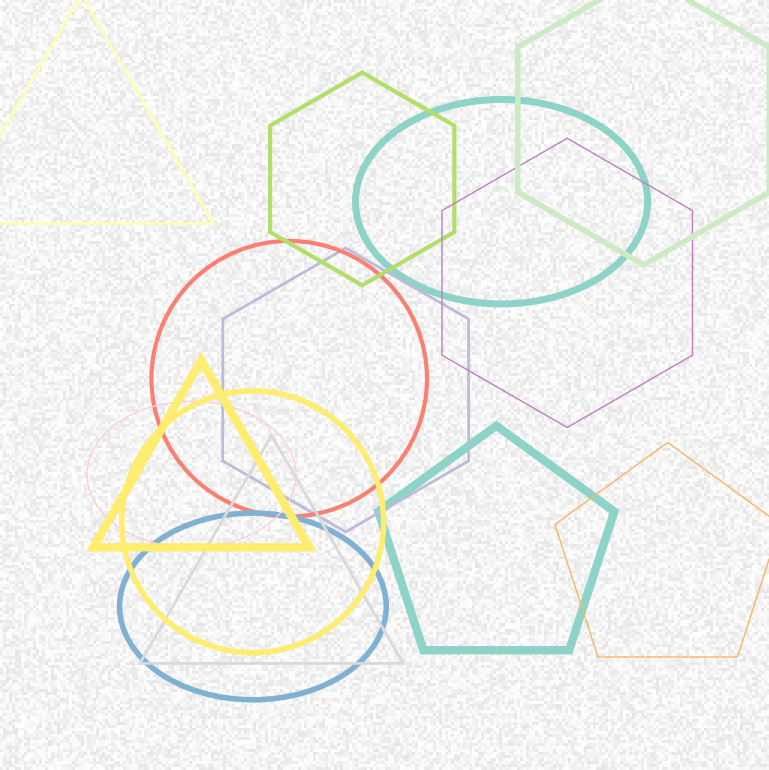[{"shape": "pentagon", "thickness": 3, "radius": 0.81, "center": [0.645, 0.286]}, {"shape": "oval", "thickness": 2.5, "radius": 0.95, "center": [0.651, 0.738]}, {"shape": "triangle", "thickness": 1, "radius": 0.99, "center": [0.106, 0.809]}, {"shape": "hexagon", "thickness": 1, "radius": 0.92, "center": [0.449, 0.494]}, {"shape": "circle", "thickness": 1.5, "radius": 0.89, "center": [0.376, 0.508]}, {"shape": "oval", "thickness": 2, "radius": 0.87, "center": [0.328, 0.212]}, {"shape": "pentagon", "thickness": 0.5, "radius": 0.77, "center": [0.867, 0.271]}, {"shape": "hexagon", "thickness": 1.5, "radius": 0.69, "center": [0.47, 0.768]}, {"shape": "oval", "thickness": 0.5, "radius": 0.68, "center": [0.249, 0.384]}, {"shape": "triangle", "thickness": 1, "radius": 0.99, "center": [0.353, 0.237]}, {"shape": "hexagon", "thickness": 0.5, "radius": 0.94, "center": [0.737, 0.633]}, {"shape": "hexagon", "thickness": 2, "radius": 0.94, "center": [0.836, 0.845]}, {"shape": "circle", "thickness": 2, "radius": 0.85, "center": [0.328, 0.322]}, {"shape": "triangle", "thickness": 3, "radius": 0.81, "center": [0.261, 0.37]}]